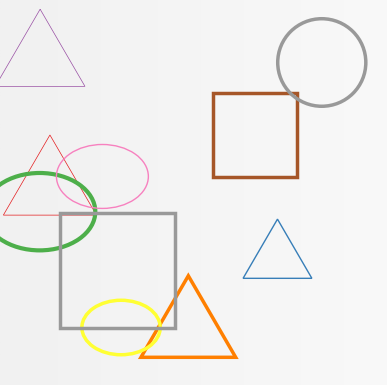[{"shape": "triangle", "thickness": 0.5, "radius": 0.69, "center": [0.129, 0.511]}, {"shape": "triangle", "thickness": 1, "radius": 0.51, "center": [0.716, 0.328]}, {"shape": "oval", "thickness": 3, "radius": 0.72, "center": [0.102, 0.45]}, {"shape": "triangle", "thickness": 0.5, "radius": 0.67, "center": [0.104, 0.843]}, {"shape": "triangle", "thickness": 2.5, "radius": 0.71, "center": [0.486, 0.143]}, {"shape": "oval", "thickness": 2.5, "radius": 0.51, "center": [0.312, 0.149]}, {"shape": "square", "thickness": 2.5, "radius": 0.54, "center": [0.658, 0.649]}, {"shape": "oval", "thickness": 1, "radius": 0.59, "center": [0.264, 0.542]}, {"shape": "circle", "thickness": 2.5, "radius": 0.57, "center": [0.83, 0.838]}, {"shape": "square", "thickness": 2.5, "radius": 0.74, "center": [0.304, 0.298]}]